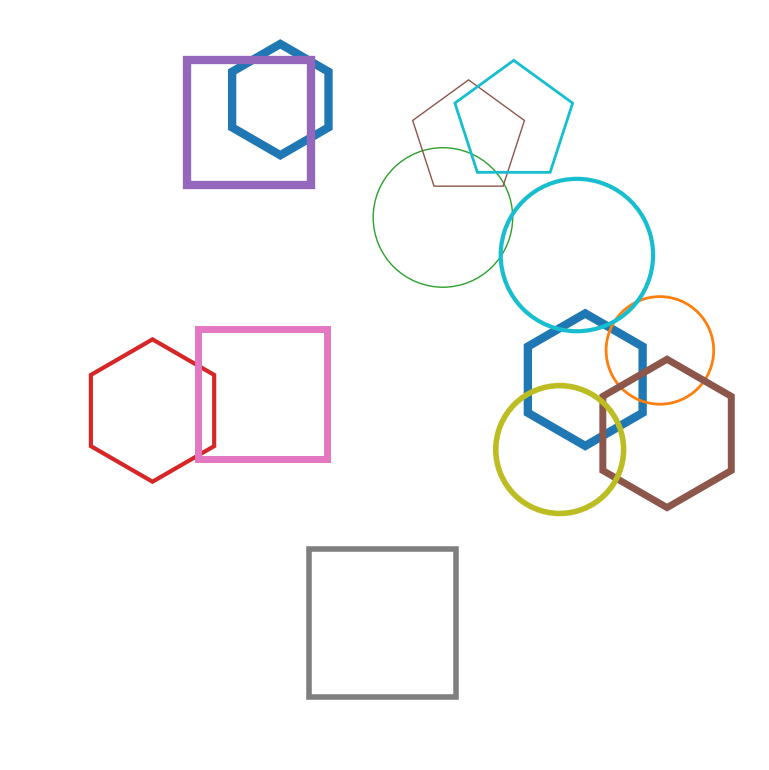[{"shape": "hexagon", "thickness": 3, "radius": 0.43, "center": [0.76, 0.507]}, {"shape": "hexagon", "thickness": 3, "radius": 0.36, "center": [0.364, 0.871]}, {"shape": "circle", "thickness": 1, "radius": 0.35, "center": [0.857, 0.545]}, {"shape": "circle", "thickness": 0.5, "radius": 0.45, "center": [0.575, 0.718]}, {"shape": "hexagon", "thickness": 1.5, "radius": 0.46, "center": [0.198, 0.467]}, {"shape": "square", "thickness": 3, "radius": 0.4, "center": [0.323, 0.841]}, {"shape": "hexagon", "thickness": 2.5, "radius": 0.48, "center": [0.866, 0.437]}, {"shape": "pentagon", "thickness": 0.5, "radius": 0.38, "center": [0.609, 0.82]}, {"shape": "square", "thickness": 2.5, "radius": 0.42, "center": [0.341, 0.488]}, {"shape": "square", "thickness": 2, "radius": 0.48, "center": [0.497, 0.191]}, {"shape": "circle", "thickness": 2, "radius": 0.42, "center": [0.727, 0.416]}, {"shape": "circle", "thickness": 1.5, "radius": 0.49, "center": [0.749, 0.669]}, {"shape": "pentagon", "thickness": 1, "radius": 0.4, "center": [0.667, 0.841]}]